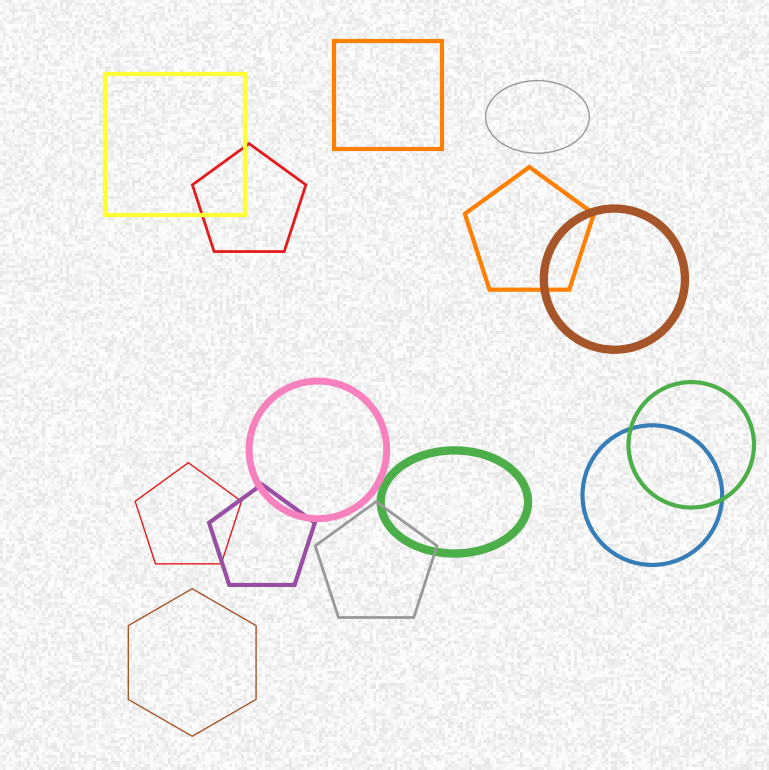[{"shape": "pentagon", "thickness": 1, "radius": 0.39, "center": [0.324, 0.736]}, {"shape": "pentagon", "thickness": 0.5, "radius": 0.36, "center": [0.245, 0.326]}, {"shape": "circle", "thickness": 1.5, "radius": 0.45, "center": [0.847, 0.357]}, {"shape": "oval", "thickness": 3, "radius": 0.48, "center": [0.59, 0.348]}, {"shape": "circle", "thickness": 1.5, "radius": 0.41, "center": [0.898, 0.422]}, {"shape": "pentagon", "thickness": 1.5, "radius": 0.36, "center": [0.34, 0.299]}, {"shape": "square", "thickness": 1.5, "radius": 0.35, "center": [0.504, 0.876]}, {"shape": "pentagon", "thickness": 1.5, "radius": 0.44, "center": [0.687, 0.695]}, {"shape": "square", "thickness": 1.5, "radius": 0.46, "center": [0.228, 0.813]}, {"shape": "hexagon", "thickness": 0.5, "radius": 0.48, "center": [0.25, 0.14]}, {"shape": "circle", "thickness": 3, "radius": 0.46, "center": [0.798, 0.637]}, {"shape": "circle", "thickness": 2.5, "radius": 0.45, "center": [0.413, 0.416]}, {"shape": "pentagon", "thickness": 1, "radius": 0.42, "center": [0.488, 0.265]}, {"shape": "oval", "thickness": 0.5, "radius": 0.34, "center": [0.698, 0.848]}]